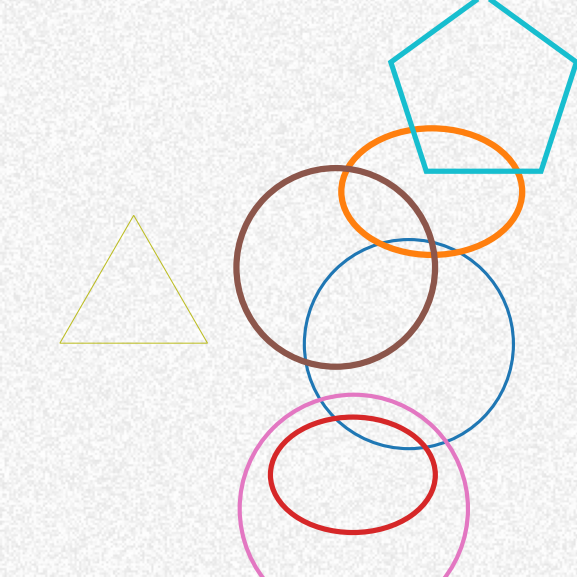[{"shape": "circle", "thickness": 1.5, "radius": 0.91, "center": [0.708, 0.403]}, {"shape": "oval", "thickness": 3, "radius": 0.78, "center": [0.748, 0.667]}, {"shape": "oval", "thickness": 2.5, "radius": 0.71, "center": [0.611, 0.177]}, {"shape": "circle", "thickness": 3, "radius": 0.86, "center": [0.581, 0.536]}, {"shape": "circle", "thickness": 2, "radius": 0.99, "center": [0.613, 0.118]}, {"shape": "triangle", "thickness": 0.5, "radius": 0.74, "center": [0.231, 0.479]}, {"shape": "pentagon", "thickness": 2.5, "radius": 0.84, "center": [0.837, 0.839]}]